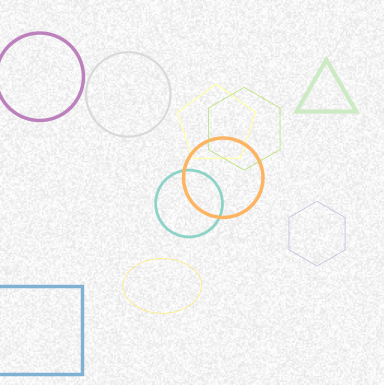[{"shape": "circle", "thickness": 2, "radius": 0.43, "center": [0.491, 0.471]}, {"shape": "pentagon", "thickness": 1, "radius": 0.53, "center": [0.562, 0.675]}, {"shape": "hexagon", "thickness": 0.5, "radius": 0.42, "center": [0.823, 0.393]}, {"shape": "square", "thickness": 2.5, "radius": 0.57, "center": [0.1, 0.142]}, {"shape": "circle", "thickness": 2.5, "radius": 0.52, "center": [0.58, 0.538]}, {"shape": "hexagon", "thickness": 0.5, "radius": 0.54, "center": [0.634, 0.666]}, {"shape": "circle", "thickness": 1.5, "radius": 0.55, "center": [0.333, 0.755]}, {"shape": "circle", "thickness": 2.5, "radius": 0.57, "center": [0.103, 0.801]}, {"shape": "triangle", "thickness": 3, "radius": 0.45, "center": [0.848, 0.755]}, {"shape": "oval", "thickness": 0.5, "radius": 0.51, "center": [0.422, 0.257]}]